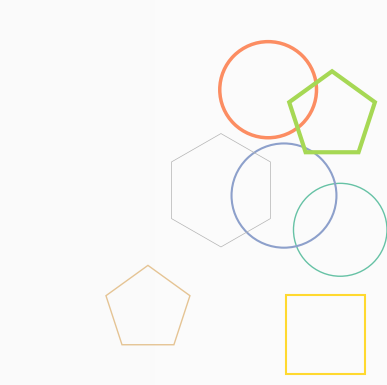[{"shape": "circle", "thickness": 1, "radius": 0.6, "center": [0.878, 0.403]}, {"shape": "circle", "thickness": 2.5, "radius": 0.62, "center": [0.692, 0.767]}, {"shape": "circle", "thickness": 1.5, "radius": 0.68, "center": [0.733, 0.492]}, {"shape": "pentagon", "thickness": 3, "radius": 0.58, "center": [0.857, 0.699]}, {"shape": "square", "thickness": 1.5, "radius": 0.51, "center": [0.839, 0.131]}, {"shape": "pentagon", "thickness": 1, "radius": 0.57, "center": [0.382, 0.197]}, {"shape": "hexagon", "thickness": 0.5, "radius": 0.74, "center": [0.57, 0.506]}]